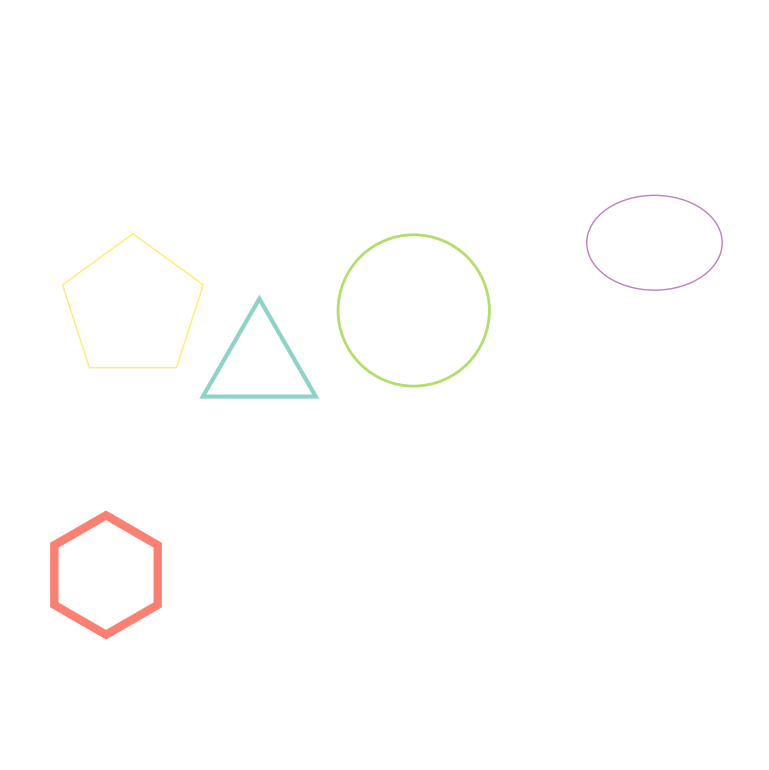[{"shape": "triangle", "thickness": 1.5, "radius": 0.42, "center": [0.337, 0.527]}, {"shape": "hexagon", "thickness": 3, "radius": 0.39, "center": [0.138, 0.253]}, {"shape": "circle", "thickness": 1, "radius": 0.49, "center": [0.537, 0.597]}, {"shape": "oval", "thickness": 0.5, "radius": 0.44, "center": [0.85, 0.685]}, {"shape": "pentagon", "thickness": 0.5, "radius": 0.48, "center": [0.173, 0.6]}]